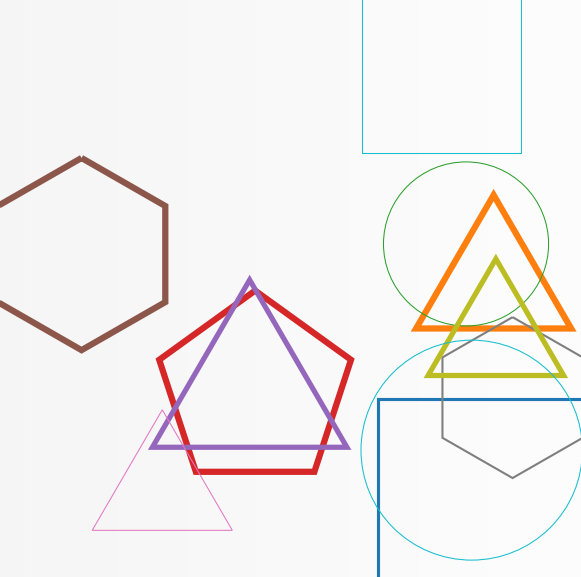[{"shape": "square", "thickness": 1.5, "radius": 0.9, "center": [0.829, 0.13]}, {"shape": "triangle", "thickness": 3, "radius": 0.77, "center": [0.849, 0.507]}, {"shape": "circle", "thickness": 0.5, "radius": 0.71, "center": [0.802, 0.577]}, {"shape": "pentagon", "thickness": 3, "radius": 0.87, "center": [0.439, 0.322]}, {"shape": "triangle", "thickness": 2.5, "radius": 0.97, "center": [0.43, 0.321]}, {"shape": "hexagon", "thickness": 3, "radius": 0.83, "center": [0.14, 0.559]}, {"shape": "triangle", "thickness": 0.5, "radius": 0.7, "center": [0.279, 0.15]}, {"shape": "hexagon", "thickness": 1, "radius": 0.7, "center": [0.882, 0.311]}, {"shape": "triangle", "thickness": 2.5, "radius": 0.67, "center": [0.853, 0.416]}, {"shape": "square", "thickness": 0.5, "radius": 0.68, "center": [0.759, 0.871]}, {"shape": "circle", "thickness": 0.5, "radius": 0.95, "center": [0.811, 0.22]}]